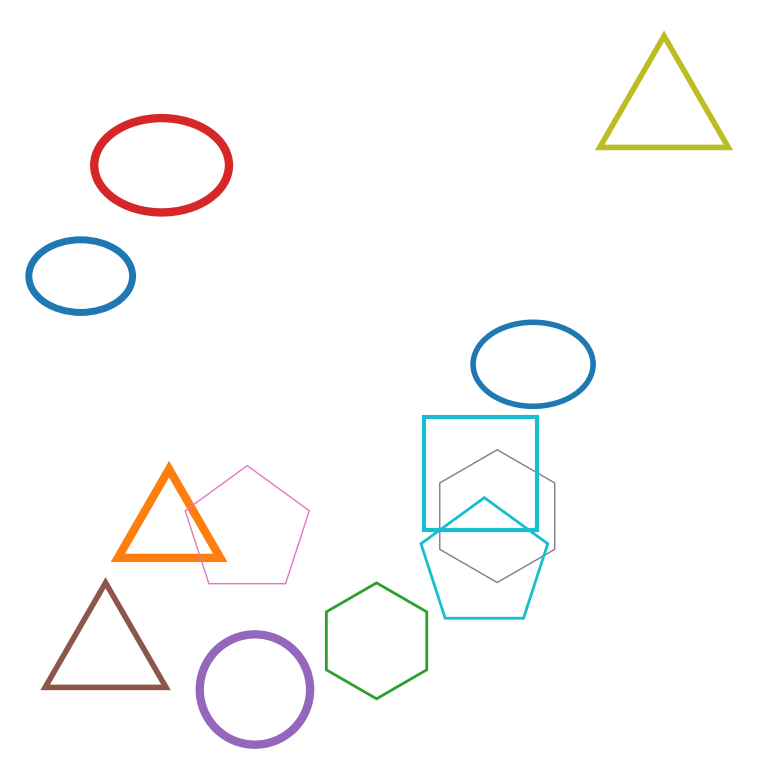[{"shape": "oval", "thickness": 2.5, "radius": 0.34, "center": [0.105, 0.641]}, {"shape": "oval", "thickness": 2, "radius": 0.39, "center": [0.692, 0.527]}, {"shape": "triangle", "thickness": 3, "radius": 0.38, "center": [0.22, 0.314]}, {"shape": "hexagon", "thickness": 1, "radius": 0.38, "center": [0.489, 0.168]}, {"shape": "oval", "thickness": 3, "radius": 0.44, "center": [0.21, 0.785]}, {"shape": "circle", "thickness": 3, "radius": 0.36, "center": [0.331, 0.105]}, {"shape": "triangle", "thickness": 2, "radius": 0.45, "center": [0.137, 0.153]}, {"shape": "pentagon", "thickness": 0.5, "radius": 0.42, "center": [0.321, 0.311]}, {"shape": "hexagon", "thickness": 0.5, "radius": 0.43, "center": [0.646, 0.33]}, {"shape": "triangle", "thickness": 2, "radius": 0.48, "center": [0.862, 0.857]}, {"shape": "pentagon", "thickness": 1, "radius": 0.43, "center": [0.629, 0.267]}, {"shape": "square", "thickness": 1.5, "radius": 0.37, "center": [0.624, 0.385]}]